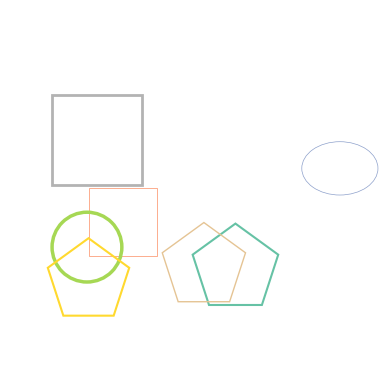[{"shape": "pentagon", "thickness": 1.5, "radius": 0.58, "center": [0.612, 0.302]}, {"shape": "square", "thickness": 0.5, "radius": 0.44, "center": [0.32, 0.423]}, {"shape": "oval", "thickness": 0.5, "radius": 0.49, "center": [0.883, 0.563]}, {"shape": "circle", "thickness": 2.5, "radius": 0.45, "center": [0.226, 0.358]}, {"shape": "pentagon", "thickness": 1.5, "radius": 0.56, "center": [0.23, 0.27]}, {"shape": "pentagon", "thickness": 1, "radius": 0.57, "center": [0.53, 0.308]}, {"shape": "square", "thickness": 2, "radius": 0.58, "center": [0.251, 0.636]}]